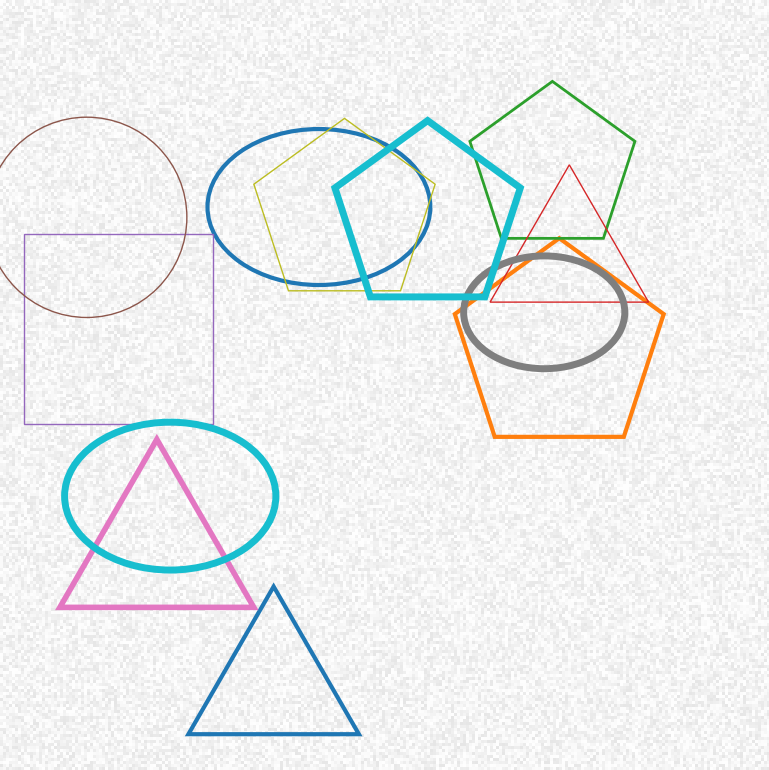[{"shape": "oval", "thickness": 1.5, "radius": 0.72, "center": [0.414, 0.731]}, {"shape": "triangle", "thickness": 1.5, "radius": 0.64, "center": [0.355, 0.11]}, {"shape": "pentagon", "thickness": 1.5, "radius": 0.71, "center": [0.726, 0.548]}, {"shape": "pentagon", "thickness": 1, "radius": 0.56, "center": [0.717, 0.782]}, {"shape": "triangle", "thickness": 0.5, "radius": 0.59, "center": [0.739, 0.667]}, {"shape": "square", "thickness": 0.5, "radius": 0.62, "center": [0.154, 0.573]}, {"shape": "circle", "thickness": 0.5, "radius": 0.65, "center": [0.113, 0.718]}, {"shape": "triangle", "thickness": 2, "radius": 0.73, "center": [0.204, 0.284]}, {"shape": "oval", "thickness": 2.5, "radius": 0.52, "center": [0.707, 0.594]}, {"shape": "pentagon", "thickness": 0.5, "radius": 0.62, "center": [0.447, 0.722]}, {"shape": "pentagon", "thickness": 2.5, "radius": 0.63, "center": [0.555, 0.717]}, {"shape": "oval", "thickness": 2.5, "radius": 0.69, "center": [0.221, 0.356]}]